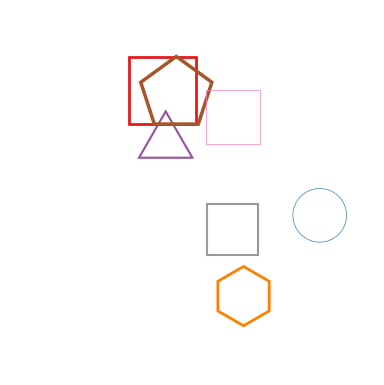[{"shape": "square", "thickness": 2, "radius": 0.44, "center": [0.422, 0.765]}, {"shape": "circle", "thickness": 0.5, "radius": 0.35, "center": [0.83, 0.441]}, {"shape": "triangle", "thickness": 1.5, "radius": 0.4, "center": [0.43, 0.63]}, {"shape": "hexagon", "thickness": 2, "radius": 0.38, "center": [0.633, 0.231]}, {"shape": "pentagon", "thickness": 2.5, "radius": 0.49, "center": [0.458, 0.756]}, {"shape": "square", "thickness": 0.5, "radius": 0.35, "center": [0.605, 0.697]}, {"shape": "square", "thickness": 1.5, "radius": 0.33, "center": [0.605, 0.404]}]